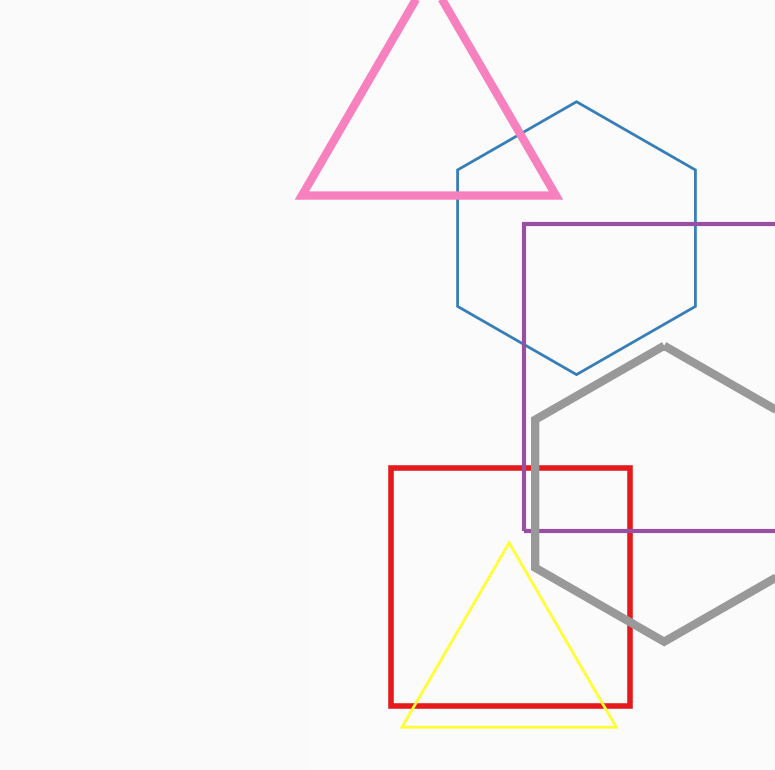[{"shape": "square", "thickness": 2, "radius": 0.77, "center": [0.659, 0.238]}, {"shape": "hexagon", "thickness": 1, "radius": 0.89, "center": [0.744, 0.691]}, {"shape": "square", "thickness": 1.5, "radius": 1.0, "center": [0.875, 0.509]}, {"shape": "triangle", "thickness": 1, "radius": 0.8, "center": [0.657, 0.135]}, {"shape": "triangle", "thickness": 3, "radius": 0.95, "center": [0.553, 0.841]}, {"shape": "hexagon", "thickness": 3, "radius": 0.96, "center": [0.857, 0.359]}]